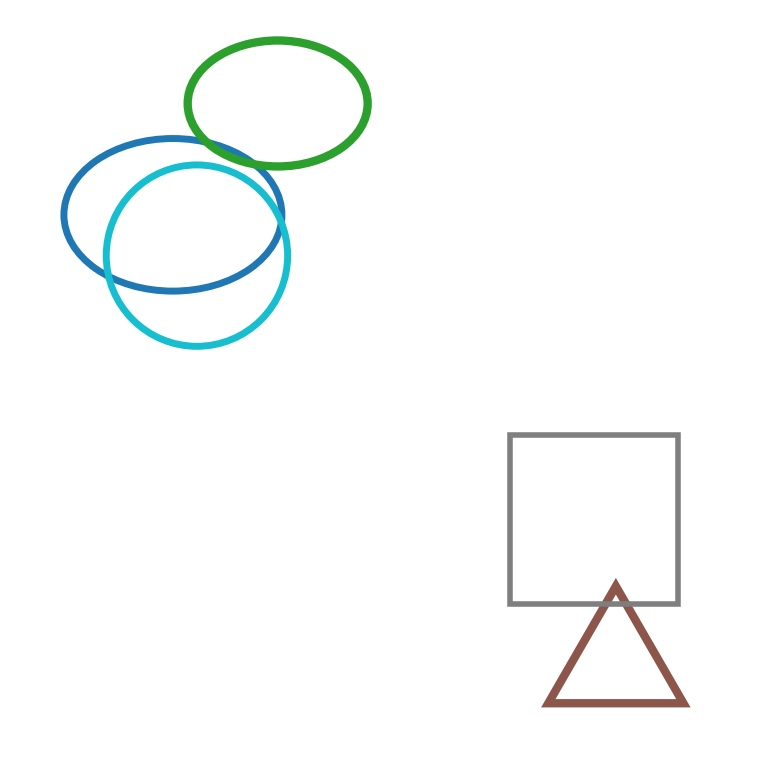[{"shape": "oval", "thickness": 2.5, "radius": 0.71, "center": [0.225, 0.721]}, {"shape": "oval", "thickness": 3, "radius": 0.58, "center": [0.361, 0.866]}, {"shape": "triangle", "thickness": 3, "radius": 0.51, "center": [0.8, 0.137]}, {"shape": "square", "thickness": 2, "radius": 0.55, "center": [0.771, 0.325]}, {"shape": "circle", "thickness": 2.5, "radius": 0.59, "center": [0.256, 0.668]}]